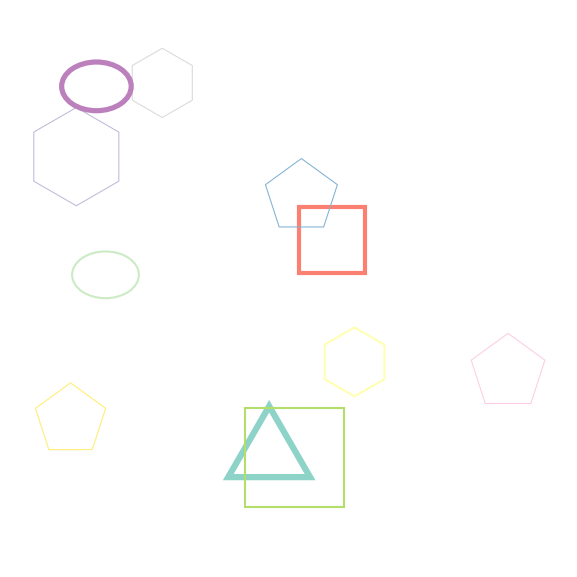[{"shape": "triangle", "thickness": 3, "radius": 0.41, "center": [0.466, 0.214]}, {"shape": "hexagon", "thickness": 1, "radius": 0.3, "center": [0.614, 0.372]}, {"shape": "hexagon", "thickness": 0.5, "radius": 0.43, "center": [0.132, 0.728]}, {"shape": "square", "thickness": 2, "radius": 0.29, "center": [0.575, 0.583]}, {"shape": "pentagon", "thickness": 0.5, "radius": 0.33, "center": [0.522, 0.659]}, {"shape": "square", "thickness": 1, "radius": 0.43, "center": [0.509, 0.207]}, {"shape": "pentagon", "thickness": 0.5, "radius": 0.34, "center": [0.88, 0.355]}, {"shape": "hexagon", "thickness": 0.5, "radius": 0.3, "center": [0.281, 0.856]}, {"shape": "oval", "thickness": 2.5, "radius": 0.3, "center": [0.167, 0.85]}, {"shape": "oval", "thickness": 1, "radius": 0.29, "center": [0.183, 0.523]}, {"shape": "pentagon", "thickness": 0.5, "radius": 0.32, "center": [0.122, 0.272]}]